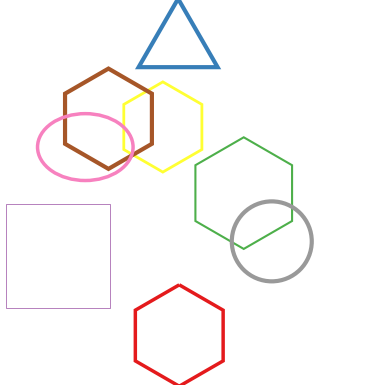[{"shape": "hexagon", "thickness": 2.5, "radius": 0.66, "center": [0.466, 0.128]}, {"shape": "triangle", "thickness": 3, "radius": 0.59, "center": [0.463, 0.885]}, {"shape": "hexagon", "thickness": 1.5, "radius": 0.72, "center": [0.633, 0.498]}, {"shape": "square", "thickness": 0.5, "radius": 0.68, "center": [0.151, 0.334]}, {"shape": "hexagon", "thickness": 2, "radius": 0.59, "center": [0.423, 0.67]}, {"shape": "hexagon", "thickness": 3, "radius": 0.65, "center": [0.282, 0.692]}, {"shape": "oval", "thickness": 2.5, "radius": 0.62, "center": [0.222, 0.618]}, {"shape": "circle", "thickness": 3, "radius": 0.52, "center": [0.706, 0.373]}]